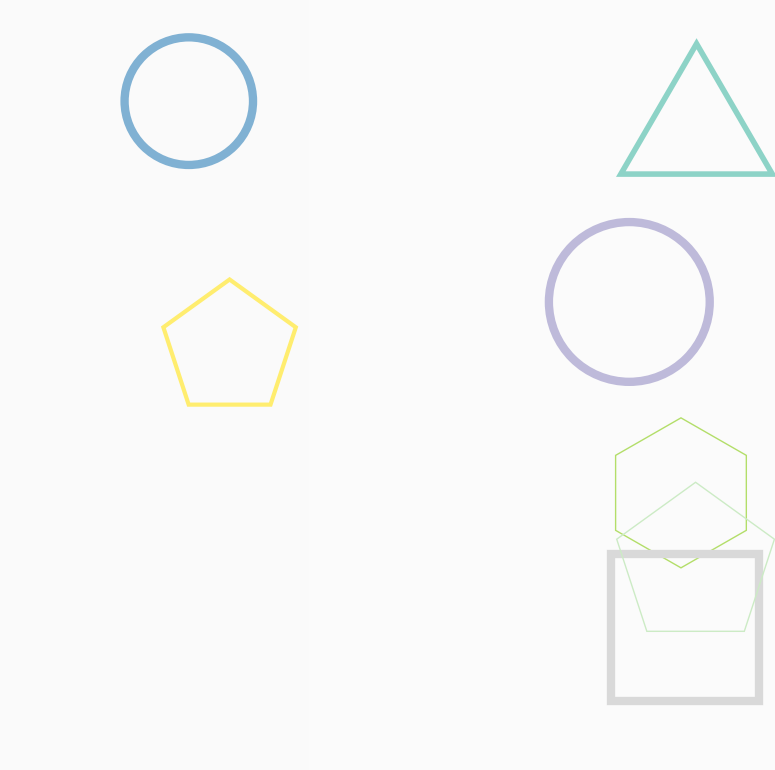[{"shape": "triangle", "thickness": 2, "radius": 0.56, "center": [0.899, 0.83]}, {"shape": "circle", "thickness": 3, "radius": 0.52, "center": [0.812, 0.608]}, {"shape": "circle", "thickness": 3, "radius": 0.41, "center": [0.244, 0.869]}, {"shape": "hexagon", "thickness": 0.5, "radius": 0.49, "center": [0.879, 0.36]}, {"shape": "square", "thickness": 3, "radius": 0.48, "center": [0.884, 0.185]}, {"shape": "pentagon", "thickness": 0.5, "radius": 0.53, "center": [0.898, 0.267]}, {"shape": "pentagon", "thickness": 1.5, "radius": 0.45, "center": [0.296, 0.547]}]